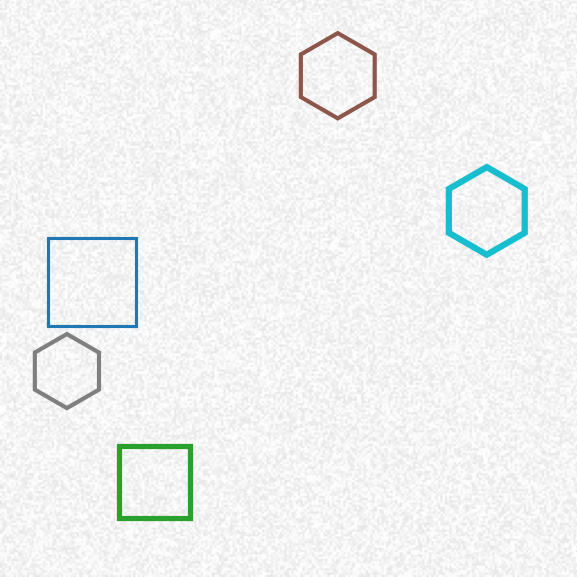[{"shape": "square", "thickness": 1.5, "radius": 0.38, "center": [0.16, 0.511]}, {"shape": "square", "thickness": 2.5, "radius": 0.31, "center": [0.267, 0.165]}, {"shape": "hexagon", "thickness": 2, "radius": 0.37, "center": [0.585, 0.868]}, {"shape": "hexagon", "thickness": 2, "radius": 0.32, "center": [0.116, 0.357]}, {"shape": "hexagon", "thickness": 3, "radius": 0.38, "center": [0.843, 0.634]}]